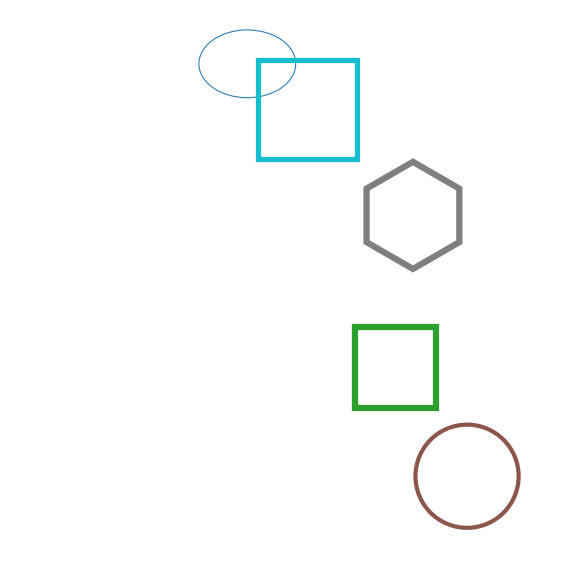[{"shape": "oval", "thickness": 0.5, "radius": 0.42, "center": [0.428, 0.889]}, {"shape": "square", "thickness": 3, "radius": 0.35, "center": [0.685, 0.363]}, {"shape": "circle", "thickness": 2, "radius": 0.45, "center": [0.809, 0.174]}, {"shape": "hexagon", "thickness": 3, "radius": 0.46, "center": [0.715, 0.626]}, {"shape": "square", "thickness": 2.5, "radius": 0.43, "center": [0.533, 0.81]}]